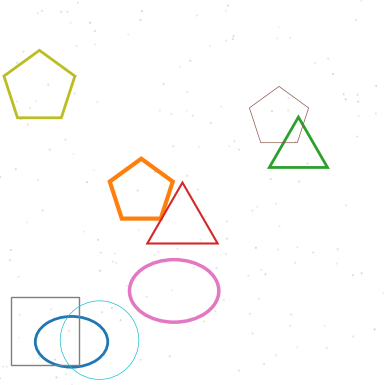[{"shape": "oval", "thickness": 2, "radius": 0.47, "center": [0.186, 0.112]}, {"shape": "pentagon", "thickness": 3, "radius": 0.43, "center": [0.367, 0.502]}, {"shape": "triangle", "thickness": 2, "radius": 0.44, "center": [0.775, 0.609]}, {"shape": "triangle", "thickness": 1.5, "radius": 0.53, "center": [0.474, 0.42]}, {"shape": "pentagon", "thickness": 0.5, "radius": 0.4, "center": [0.725, 0.695]}, {"shape": "oval", "thickness": 2.5, "radius": 0.58, "center": [0.452, 0.244]}, {"shape": "square", "thickness": 1, "radius": 0.44, "center": [0.117, 0.141]}, {"shape": "pentagon", "thickness": 2, "radius": 0.48, "center": [0.102, 0.772]}, {"shape": "circle", "thickness": 0.5, "radius": 0.51, "center": [0.258, 0.117]}]